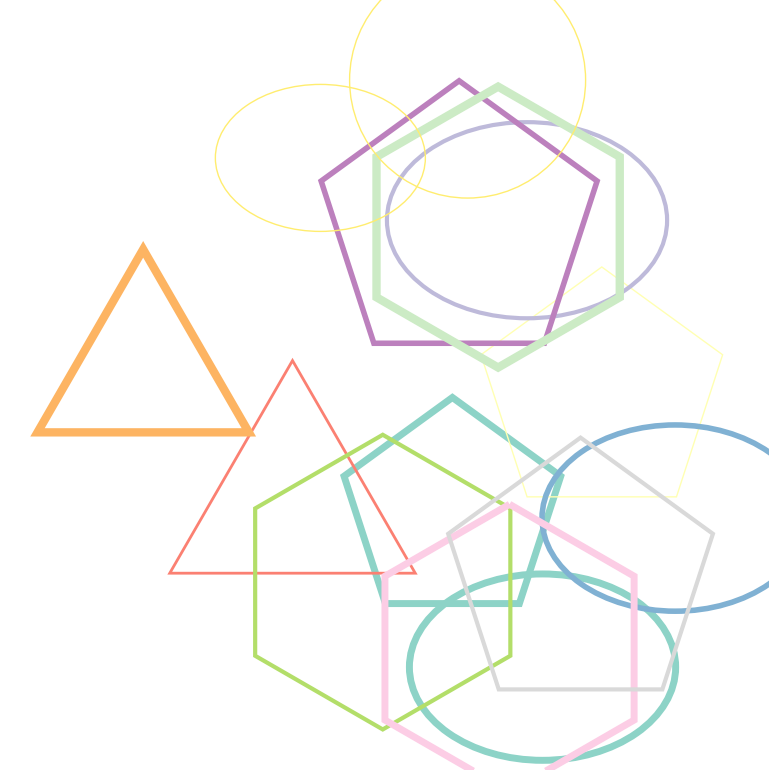[{"shape": "oval", "thickness": 2.5, "radius": 0.86, "center": [0.705, 0.134]}, {"shape": "pentagon", "thickness": 2.5, "radius": 0.74, "center": [0.588, 0.336]}, {"shape": "pentagon", "thickness": 0.5, "radius": 0.83, "center": [0.782, 0.488]}, {"shape": "oval", "thickness": 1.5, "radius": 0.91, "center": [0.684, 0.714]}, {"shape": "triangle", "thickness": 1, "radius": 0.92, "center": [0.38, 0.348]}, {"shape": "oval", "thickness": 2, "radius": 0.86, "center": [0.877, 0.327]}, {"shape": "triangle", "thickness": 3, "radius": 0.79, "center": [0.186, 0.518]}, {"shape": "hexagon", "thickness": 1.5, "radius": 0.96, "center": [0.497, 0.244]}, {"shape": "hexagon", "thickness": 2.5, "radius": 0.93, "center": [0.662, 0.158]}, {"shape": "pentagon", "thickness": 1.5, "radius": 0.9, "center": [0.754, 0.251]}, {"shape": "pentagon", "thickness": 2, "radius": 0.94, "center": [0.596, 0.707]}, {"shape": "hexagon", "thickness": 3, "radius": 0.91, "center": [0.647, 0.705]}, {"shape": "circle", "thickness": 0.5, "radius": 0.77, "center": [0.607, 0.896]}, {"shape": "oval", "thickness": 0.5, "radius": 0.68, "center": [0.416, 0.795]}]